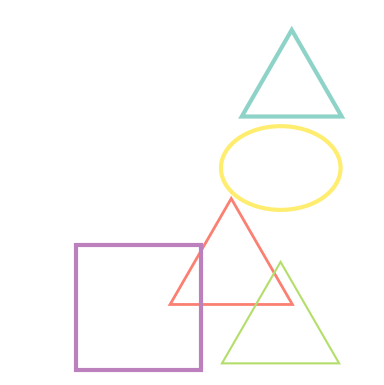[{"shape": "triangle", "thickness": 3, "radius": 0.75, "center": [0.758, 0.772]}, {"shape": "triangle", "thickness": 2, "radius": 0.92, "center": [0.601, 0.301]}, {"shape": "triangle", "thickness": 1.5, "radius": 0.88, "center": [0.729, 0.144]}, {"shape": "square", "thickness": 3, "radius": 0.81, "center": [0.359, 0.202]}, {"shape": "oval", "thickness": 3, "radius": 0.78, "center": [0.729, 0.564]}]